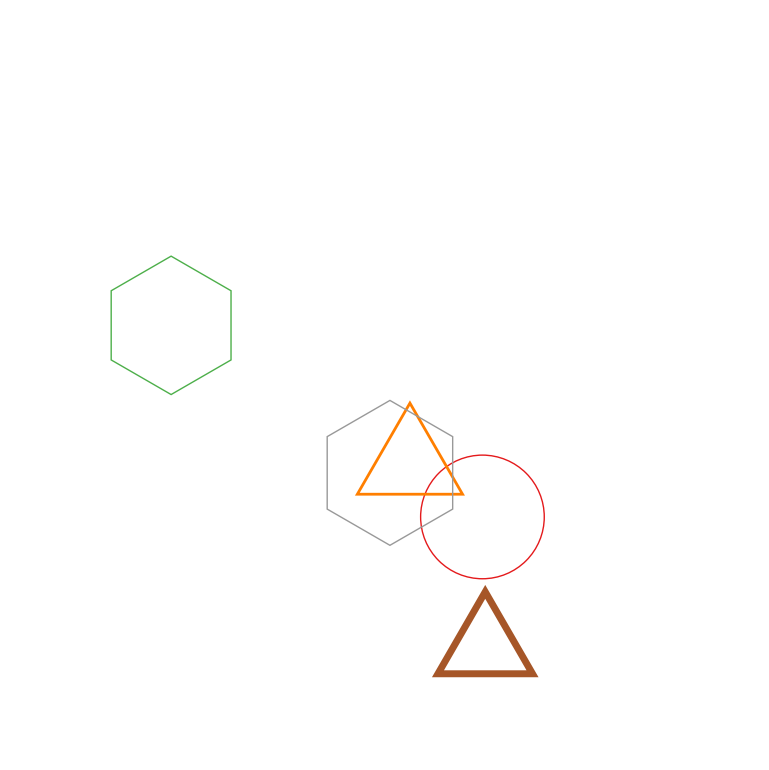[{"shape": "circle", "thickness": 0.5, "radius": 0.4, "center": [0.627, 0.329]}, {"shape": "hexagon", "thickness": 0.5, "radius": 0.45, "center": [0.222, 0.577]}, {"shape": "triangle", "thickness": 1, "radius": 0.39, "center": [0.532, 0.398]}, {"shape": "triangle", "thickness": 2.5, "radius": 0.35, "center": [0.63, 0.16]}, {"shape": "hexagon", "thickness": 0.5, "radius": 0.47, "center": [0.506, 0.386]}]